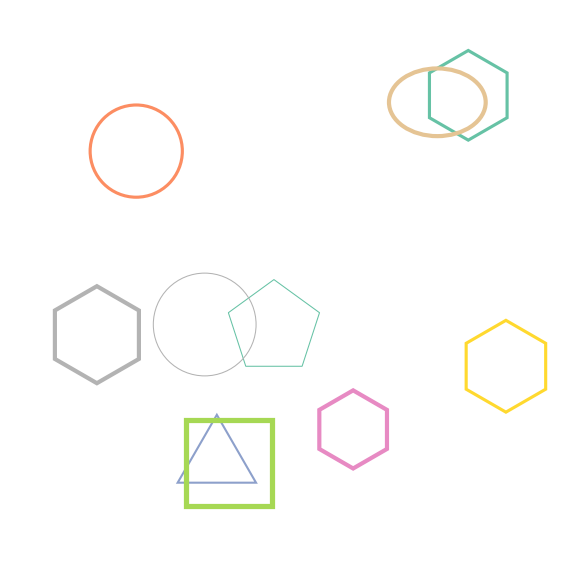[{"shape": "pentagon", "thickness": 0.5, "radius": 0.41, "center": [0.474, 0.432]}, {"shape": "hexagon", "thickness": 1.5, "radius": 0.39, "center": [0.811, 0.834]}, {"shape": "circle", "thickness": 1.5, "radius": 0.4, "center": [0.236, 0.737]}, {"shape": "triangle", "thickness": 1, "radius": 0.39, "center": [0.375, 0.202]}, {"shape": "hexagon", "thickness": 2, "radius": 0.34, "center": [0.612, 0.256]}, {"shape": "square", "thickness": 2.5, "radius": 0.37, "center": [0.397, 0.197]}, {"shape": "hexagon", "thickness": 1.5, "radius": 0.4, "center": [0.876, 0.365]}, {"shape": "oval", "thickness": 2, "radius": 0.42, "center": [0.757, 0.822]}, {"shape": "circle", "thickness": 0.5, "radius": 0.44, "center": [0.354, 0.437]}, {"shape": "hexagon", "thickness": 2, "radius": 0.42, "center": [0.168, 0.42]}]